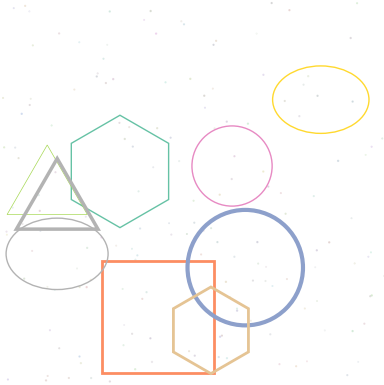[{"shape": "hexagon", "thickness": 1, "radius": 0.73, "center": [0.312, 0.555]}, {"shape": "square", "thickness": 2, "radius": 0.73, "center": [0.411, 0.177]}, {"shape": "circle", "thickness": 3, "radius": 0.75, "center": [0.637, 0.305]}, {"shape": "circle", "thickness": 1, "radius": 0.52, "center": [0.603, 0.569]}, {"shape": "triangle", "thickness": 0.5, "radius": 0.6, "center": [0.123, 0.503]}, {"shape": "oval", "thickness": 1, "radius": 0.63, "center": [0.833, 0.741]}, {"shape": "hexagon", "thickness": 2, "radius": 0.56, "center": [0.548, 0.142]}, {"shape": "triangle", "thickness": 2.5, "radius": 0.61, "center": [0.149, 0.466]}, {"shape": "oval", "thickness": 1, "radius": 0.66, "center": [0.148, 0.341]}]